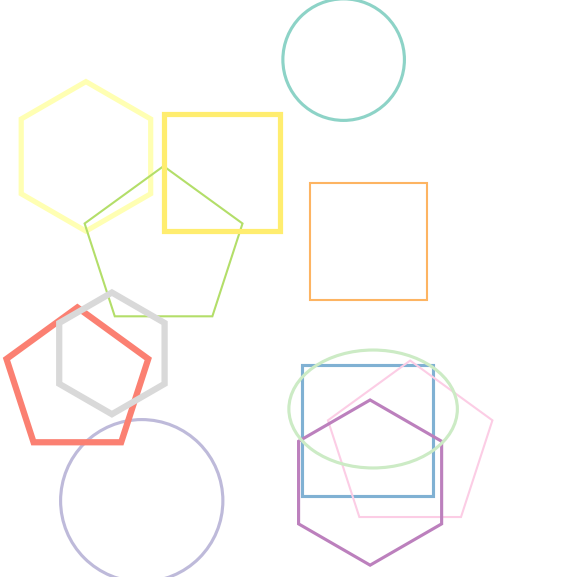[{"shape": "circle", "thickness": 1.5, "radius": 0.53, "center": [0.595, 0.896]}, {"shape": "hexagon", "thickness": 2.5, "radius": 0.65, "center": [0.149, 0.728]}, {"shape": "circle", "thickness": 1.5, "radius": 0.7, "center": [0.245, 0.132]}, {"shape": "pentagon", "thickness": 3, "radius": 0.65, "center": [0.134, 0.338]}, {"shape": "square", "thickness": 1.5, "radius": 0.57, "center": [0.636, 0.254]}, {"shape": "square", "thickness": 1, "radius": 0.51, "center": [0.638, 0.581]}, {"shape": "pentagon", "thickness": 1, "radius": 0.72, "center": [0.283, 0.568]}, {"shape": "pentagon", "thickness": 1, "radius": 0.75, "center": [0.71, 0.225]}, {"shape": "hexagon", "thickness": 3, "radius": 0.53, "center": [0.194, 0.387]}, {"shape": "hexagon", "thickness": 1.5, "radius": 0.72, "center": [0.641, 0.164]}, {"shape": "oval", "thickness": 1.5, "radius": 0.73, "center": [0.646, 0.291]}, {"shape": "square", "thickness": 2.5, "radius": 0.51, "center": [0.384, 0.701]}]